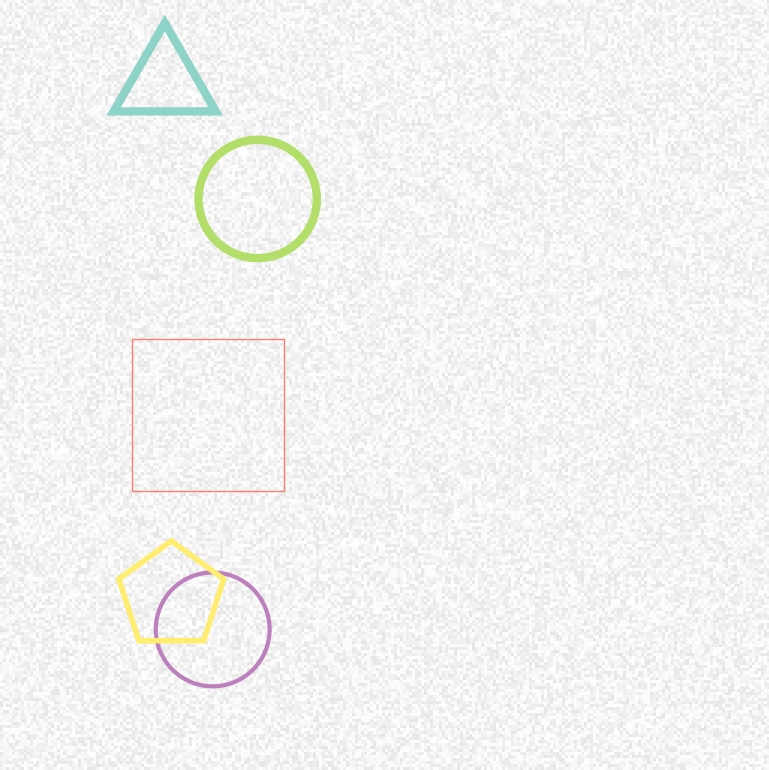[{"shape": "triangle", "thickness": 3, "radius": 0.38, "center": [0.214, 0.894]}, {"shape": "square", "thickness": 0.5, "radius": 0.49, "center": [0.27, 0.461]}, {"shape": "circle", "thickness": 3, "radius": 0.38, "center": [0.335, 0.742]}, {"shape": "circle", "thickness": 1.5, "radius": 0.37, "center": [0.276, 0.183]}, {"shape": "pentagon", "thickness": 2, "radius": 0.36, "center": [0.222, 0.226]}]